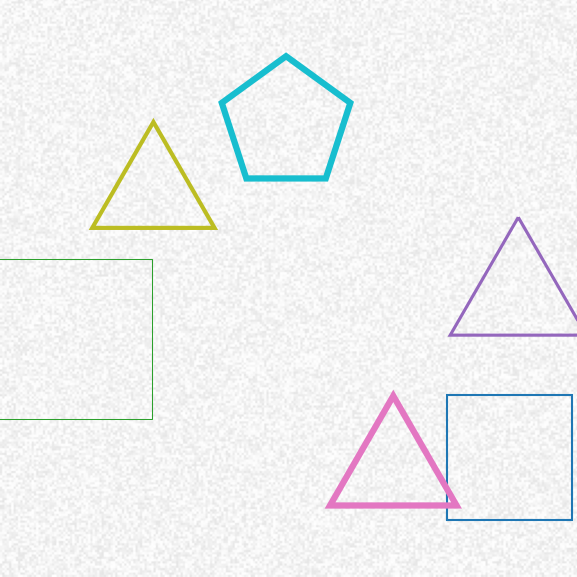[{"shape": "square", "thickness": 1, "radius": 0.54, "center": [0.882, 0.207]}, {"shape": "square", "thickness": 0.5, "radius": 0.69, "center": [0.126, 0.412]}, {"shape": "triangle", "thickness": 1.5, "radius": 0.68, "center": [0.897, 0.487]}, {"shape": "triangle", "thickness": 3, "radius": 0.63, "center": [0.681, 0.187]}, {"shape": "triangle", "thickness": 2, "radius": 0.61, "center": [0.266, 0.666]}, {"shape": "pentagon", "thickness": 3, "radius": 0.59, "center": [0.495, 0.785]}]